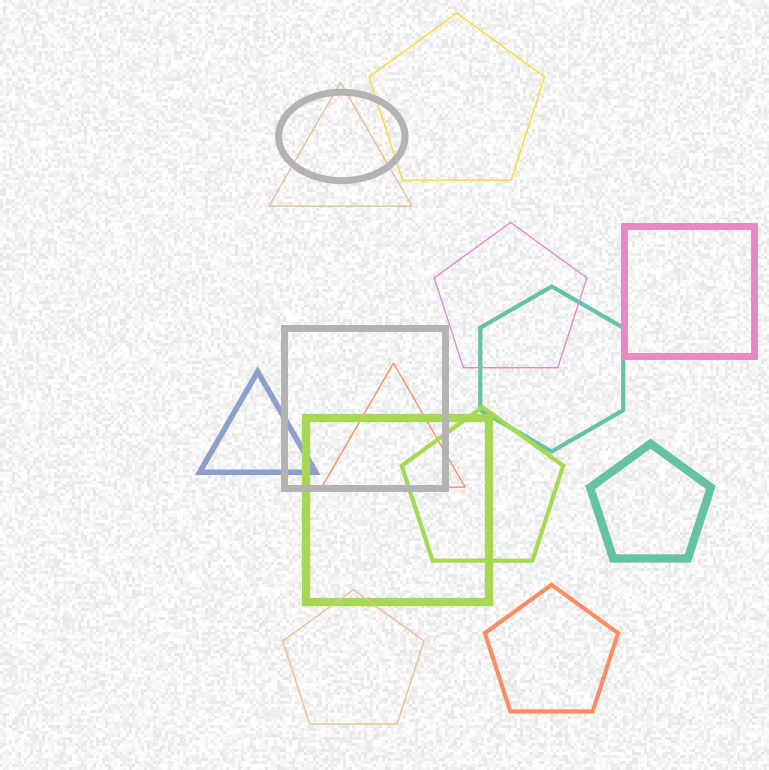[{"shape": "pentagon", "thickness": 3, "radius": 0.41, "center": [0.845, 0.341]}, {"shape": "hexagon", "thickness": 1.5, "radius": 0.54, "center": [0.717, 0.521]}, {"shape": "pentagon", "thickness": 1.5, "radius": 0.45, "center": [0.716, 0.15]}, {"shape": "triangle", "thickness": 0.5, "radius": 0.54, "center": [0.511, 0.421]}, {"shape": "triangle", "thickness": 2, "radius": 0.44, "center": [0.335, 0.43]}, {"shape": "pentagon", "thickness": 0.5, "radius": 0.52, "center": [0.663, 0.607]}, {"shape": "square", "thickness": 2.5, "radius": 0.42, "center": [0.894, 0.622]}, {"shape": "pentagon", "thickness": 1.5, "radius": 0.55, "center": [0.627, 0.361]}, {"shape": "square", "thickness": 3, "radius": 0.6, "center": [0.516, 0.338]}, {"shape": "pentagon", "thickness": 0.5, "radius": 0.6, "center": [0.593, 0.863]}, {"shape": "triangle", "thickness": 0.5, "radius": 0.54, "center": [0.442, 0.786]}, {"shape": "pentagon", "thickness": 0.5, "radius": 0.48, "center": [0.459, 0.138]}, {"shape": "square", "thickness": 2.5, "radius": 0.52, "center": [0.474, 0.47]}, {"shape": "oval", "thickness": 2.5, "radius": 0.41, "center": [0.444, 0.823]}]